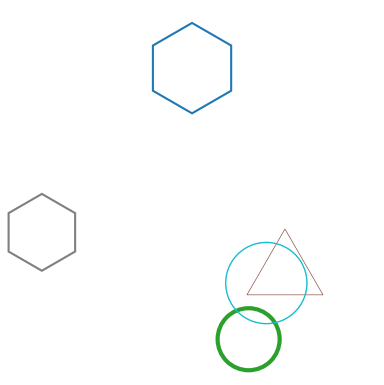[{"shape": "hexagon", "thickness": 1.5, "radius": 0.59, "center": [0.499, 0.823]}, {"shape": "circle", "thickness": 3, "radius": 0.4, "center": [0.646, 0.119]}, {"shape": "triangle", "thickness": 0.5, "radius": 0.57, "center": [0.74, 0.291]}, {"shape": "hexagon", "thickness": 1.5, "radius": 0.5, "center": [0.109, 0.397]}, {"shape": "circle", "thickness": 1, "radius": 0.53, "center": [0.692, 0.265]}]